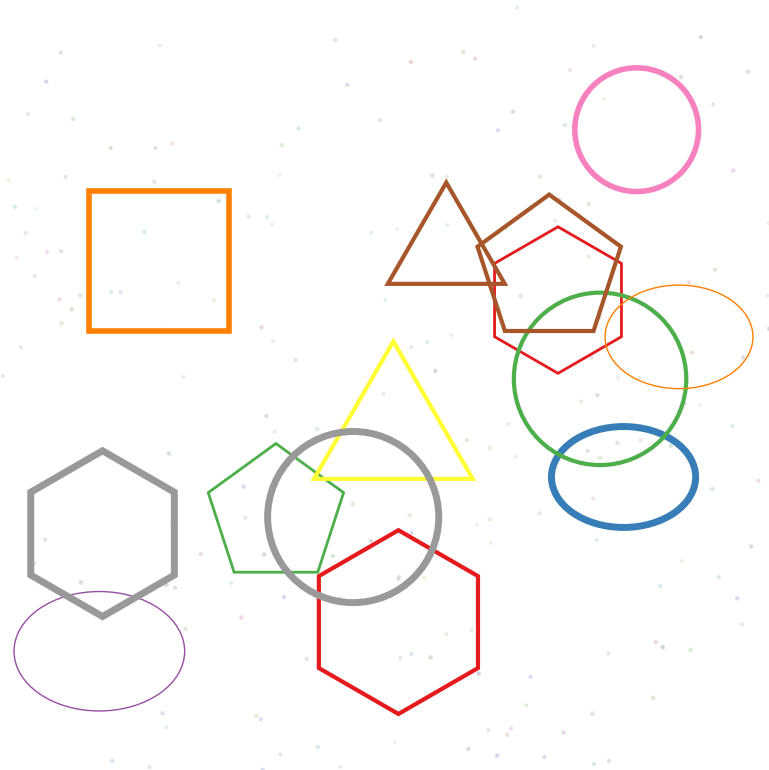[{"shape": "hexagon", "thickness": 1, "radius": 0.48, "center": [0.725, 0.61]}, {"shape": "hexagon", "thickness": 1.5, "radius": 0.6, "center": [0.517, 0.192]}, {"shape": "oval", "thickness": 2.5, "radius": 0.47, "center": [0.81, 0.381]}, {"shape": "circle", "thickness": 1.5, "radius": 0.56, "center": [0.779, 0.508]}, {"shape": "pentagon", "thickness": 1, "radius": 0.46, "center": [0.358, 0.332]}, {"shape": "oval", "thickness": 0.5, "radius": 0.55, "center": [0.129, 0.154]}, {"shape": "oval", "thickness": 0.5, "radius": 0.48, "center": [0.882, 0.563]}, {"shape": "square", "thickness": 2, "radius": 0.46, "center": [0.207, 0.661]}, {"shape": "triangle", "thickness": 1.5, "radius": 0.6, "center": [0.511, 0.438]}, {"shape": "triangle", "thickness": 1.5, "radius": 0.44, "center": [0.58, 0.675]}, {"shape": "pentagon", "thickness": 1.5, "radius": 0.49, "center": [0.713, 0.649]}, {"shape": "circle", "thickness": 2, "radius": 0.4, "center": [0.827, 0.832]}, {"shape": "hexagon", "thickness": 2.5, "radius": 0.54, "center": [0.133, 0.307]}, {"shape": "circle", "thickness": 2.5, "radius": 0.56, "center": [0.459, 0.329]}]